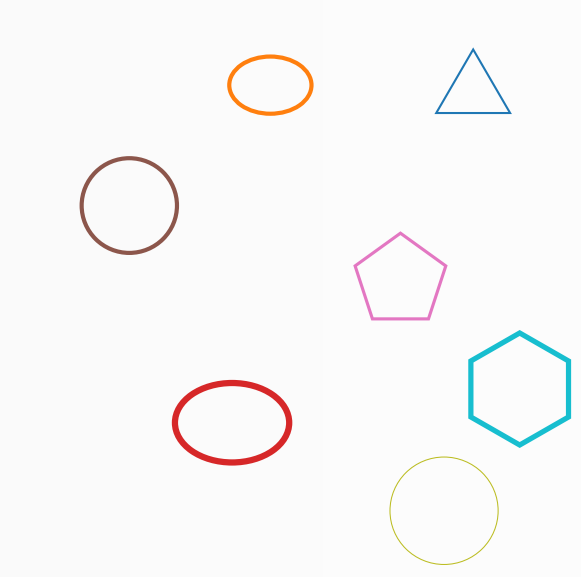[{"shape": "triangle", "thickness": 1, "radius": 0.37, "center": [0.814, 0.84]}, {"shape": "oval", "thickness": 2, "radius": 0.35, "center": [0.465, 0.852]}, {"shape": "oval", "thickness": 3, "radius": 0.49, "center": [0.399, 0.267]}, {"shape": "circle", "thickness": 2, "radius": 0.41, "center": [0.222, 0.643]}, {"shape": "pentagon", "thickness": 1.5, "radius": 0.41, "center": [0.689, 0.513]}, {"shape": "circle", "thickness": 0.5, "radius": 0.47, "center": [0.764, 0.115]}, {"shape": "hexagon", "thickness": 2.5, "radius": 0.48, "center": [0.894, 0.326]}]